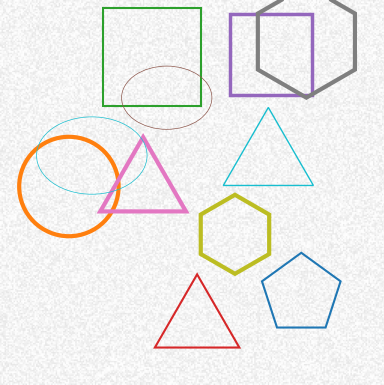[{"shape": "pentagon", "thickness": 1.5, "radius": 0.54, "center": [0.783, 0.236]}, {"shape": "circle", "thickness": 3, "radius": 0.65, "center": [0.179, 0.516]}, {"shape": "square", "thickness": 1.5, "radius": 0.64, "center": [0.394, 0.853]}, {"shape": "triangle", "thickness": 1.5, "radius": 0.63, "center": [0.512, 0.161]}, {"shape": "square", "thickness": 2.5, "radius": 0.53, "center": [0.703, 0.858]}, {"shape": "oval", "thickness": 0.5, "radius": 0.59, "center": [0.433, 0.746]}, {"shape": "triangle", "thickness": 3, "radius": 0.64, "center": [0.372, 0.515]}, {"shape": "hexagon", "thickness": 3, "radius": 0.73, "center": [0.796, 0.892]}, {"shape": "hexagon", "thickness": 3, "radius": 0.51, "center": [0.61, 0.391]}, {"shape": "oval", "thickness": 0.5, "radius": 0.72, "center": [0.238, 0.596]}, {"shape": "triangle", "thickness": 1, "radius": 0.68, "center": [0.697, 0.586]}]